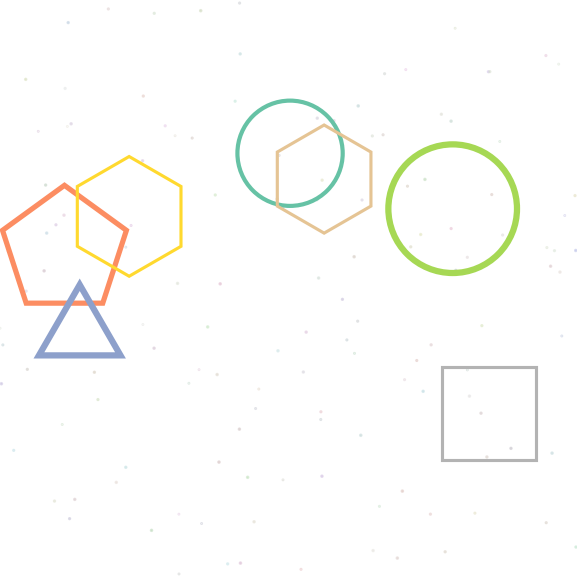[{"shape": "circle", "thickness": 2, "radius": 0.46, "center": [0.502, 0.734]}, {"shape": "pentagon", "thickness": 2.5, "radius": 0.56, "center": [0.112, 0.565]}, {"shape": "triangle", "thickness": 3, "radius": 0.41, "center": [0.138, 0.425]}, {"shape": "circle", "thickness": 3, "radius": 0.56, "center": [0.784, 0.638]}, {"shape": "hexagon", "thickness": 1.5, "radius": 0.52, "center": [0.224, 0.624]}, {"shape": "hexagon", "thickness": 1.5, "radius": 0.47, "center": [0.561, 0.689]}, {"shape": "square", "thickness": 1.5, "radius": 0.4, "center": [0.847, 0.283]}]